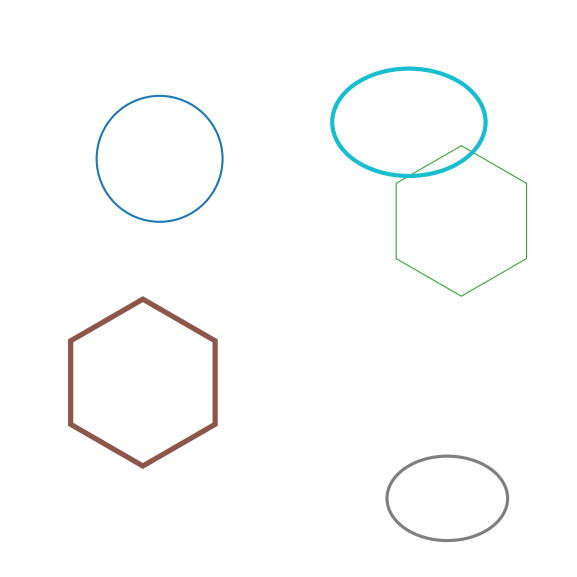[{"shape": "circle", "thickness": 1, "radius": 0.55, "center": [0.276, 0.724]}, {"shape": "hexagon", "thickness": 0.5, "radius": 0.65, "center": [0.799, 0.617]}, {"shape": "hexagon", "thickness": 2.5, "radius": 0.72, "center": [0.247, 0.337]}, {"shape": "oval", "thickness": 1.5, "radius": 0.52, "center": [0.775, 0.136]}, {"shape": "oval", "thickness": 2, "radius": 0.66, "center": [0.708, 0.787]}]